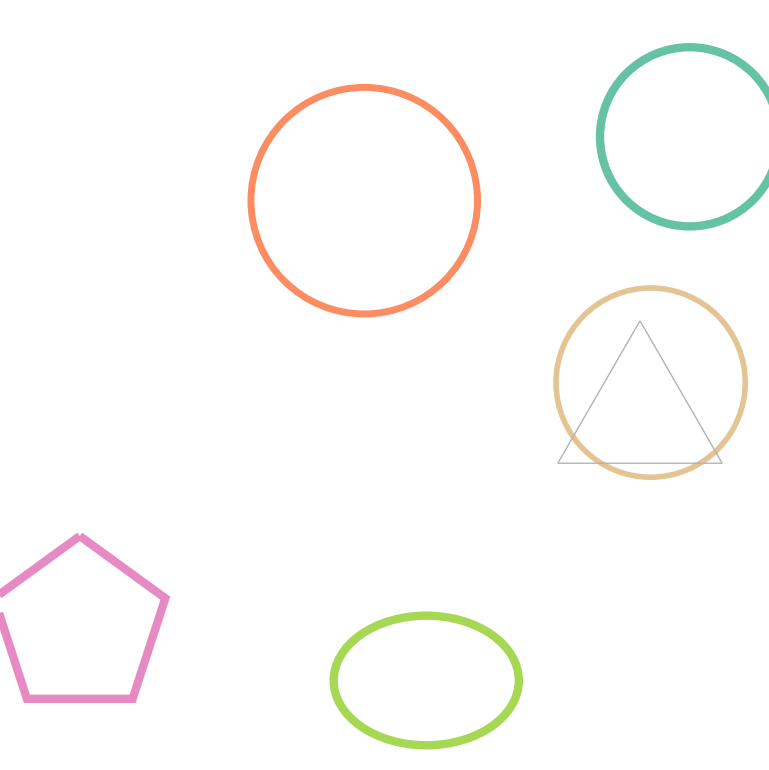[{"shape": "circle", "thickness": 3, "radius": 0.58, "center": [0.896, 0.822]}, {"shape": "circle", "thickness": 2.5, "radius": 0.74, "center": [0.473, 0.739]}, {"shape": "pentagon", "thickness": 3, "radius": 0.58, "center": [0.104, 0.187]}, {"shape": "oval", "thickness": 3, "radius": 0.6, "center": [0.554, 0.116]}, {"shape": "circle", "thickness": 2, "radius": 0.61, "center": [0.845, 0.503]}, {"shape": "triangle", "thickness": 0.5, "radius": 0.62, "center": [0.831, 0.46]}]